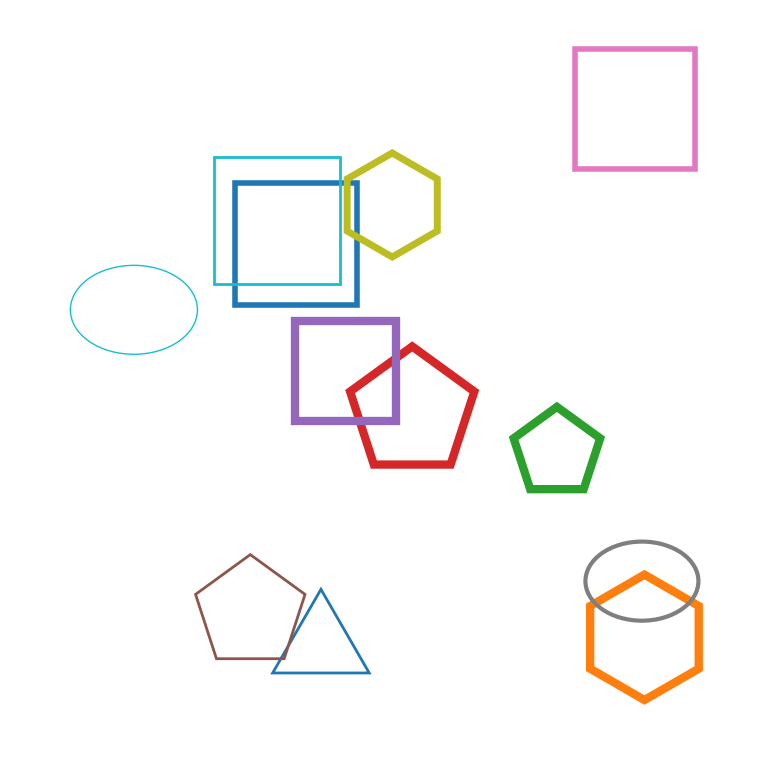[{"shape": "triangle", "thickness": 1, "radius": 0.36, "center": [0.417, 0.162]}, {"shape": "square", "thickness": 2, "radius": 0.4, "center": [0.384, 0.683]}, {"shape": "hexagon", "thickness": 3, "radius": 0.41, "center": [0.837, 0.172]}, {"shape": "pentagon", "thickness": 3, "radius": 0.3, "center": [0.723, 0.413]}, {"shape": "pentagon", "thickness": 3, "radius": 0.42, "center": [0.535, 0.465]}, {"shape": "square", "thickness": 3, "radius": 0.33, "center": [0.449, 0.518]}, {"shape": "pentagon", "thickness": 1, "radius": 0.37, "center": [0.325, 0.205]}, {"shape": "square", "thickness": 2, "radius": 0.39, "center": [0.824, 0.858]}, {"shape": "oval", "thickness": 1.5, "radius": 0.37, "center": [0.834, 0.245]}, {"shape": "hexagon", "thickness": 2.5, "radius": 0.34, "center": [0.509, 0.734]}, {"shape": "oval", "thickness": 0.5, "radius": 0.41, "center": [0.174, 0.598]}, {"shape": "square", "thickness": 1, "radius": 0.41, "center": [0.36, 0.714]}]